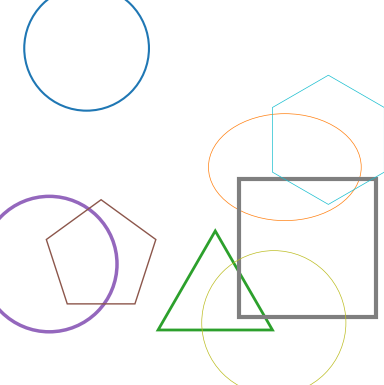[{"shape": "circle", "thickness": 1.5, "radius": 0.81, "center": [0.225, 0.875]}, {"shape": "oval", "thickness": 0.5, "radius": 0.99, "center": [0.74, 0.566]}, {"shape": "triangle", "thickness": 2, "radius": 0.86, "center": [0.559, 0.229]}, {"shape": "circle", "thickness": 2.5, "radius": 0.88, "center": [0.128, 0.314]}, {"shape": "pentagon", "thickness": 1, "radius": 0.75, "center": [0.263, 0.332]}, {"shape": "square", "thickness": 3, "radius": 0.89, "center": [0.799, 0.356]}, {"shape": "circle", "thickness": 0.5, "radius": 0.94, "center": [0.711, 0.162]}, {"shape": "hexagon", "thickness": 0.5, "radius": 0.84, "center": [0.853, 0.637]}]